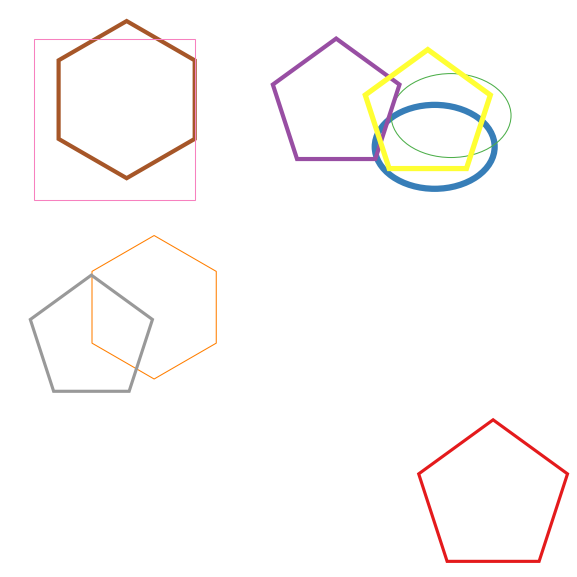[{"shape": "pentagon", "thickness": 1.5, "radius": 0.68, "center": [0.854, 0.137]}, {"shape": "oval", "thickness": 3, "radius": 0.52, "center": [0.753, 0.745]}, {"shape": "oval", "thickness": 0.5, "radius": 0.52, "center": [0.781, 0.799]}, {"shape": "pentagon", "thickness": 2, "radius": 0.58, "center": [0.582, 0.817]}, {"shape": "hexagon", "thickness": 0.5, "radius": 0.62, "center": [0.267, 0.467]}, {"shape": "pentagon", "thickness": 2.5, "radius": 0.57, "center": [0.741, 0.799]}, {"shape": "hexagon", "thickness": 2, "radius": 0.68, "center": [0.219, 0.827]}, {"shape": "square", "thickness": 0.5, "radius": 0.69, "center": [0.198, 0.792]}, {"shape": "pentagon", "thickness": 1.5, "radius": 0.56, "center": [0.158, 0.412]}]